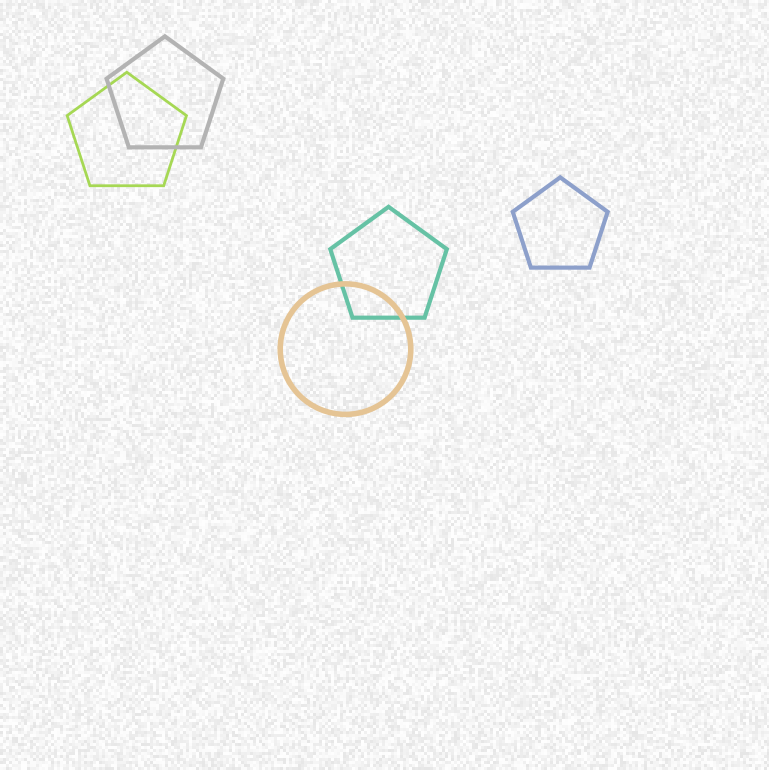[{"shape": "pentagon", "thickness": 1.5, "radius": 0.4, "center": [0.505, 0.652]}, {"shape": "pentagon", "thickness": 1.5, "radius": 0.32, "center": [0.728, 0.705]}, {"shape": "pentagon", "thickness": 1, "radius": 0.41, "center": [0.165, 0.825]}, {"shape": "circle", "thickness": 2, "radius": 0.42, "center": [0.449, 0.547]}, {"shape": "pentagon", "thickness": 1.5, "radius": 0.4, "center": [0.214, 0.873]}]